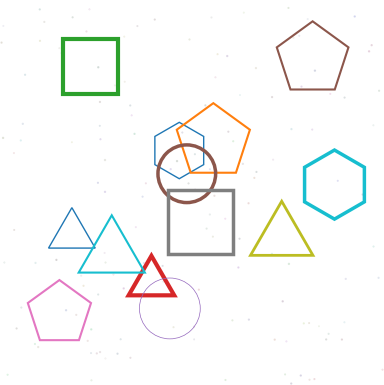[{"shape": "triangle", "thickness": 1, "radius": 0.35, "center": [0.187, 0.391]}, {"shape": "hexagon", "thickness": 1, "radius": 0.37, "center": [0.466, 0.609]}, {"shape": "pentagon", "thickness": 1.5, "radius": 0.5, "center": [0.554, 0.632]}, {"shape": "square", "thickness": 3, "radius": 0.36, "center": [0.235, 0.828]}, {"shape": "triangle", "thickness": 3, "radius": 0.34, "center": [0.393, 0.267]}, {"shape": "circle", "thickness": 0.5, "radius": 0.4, "center": [0.441, 0.199]}, {"shape": "pentagon", "thickness": 1.5, "radius": 0.49, "center": [0.812, 0.847]}, {"shape": "circle", "thickness": 2.5, "radius": 0.37, "center": [0.485, 0.549]}, {"shape": "pentagon", "thickness": 1.5, "radius": 0.43, "center": [0.154, 0.186]}, {"shape": "square", "thickness": 2.5, "radius": 0.42, "center": [0.521, 0.423]}, {"shape": "triangle", "thickness": 2, "radius": 0.47, "center": [0.732, 0.384]}, {"shape": "hexagon", "thickness": 2.5, "radius": 0.45, "center": [0.869, 0.521]}, {"shape": "triangle", "thickness": 1.5, "radius": 0.5, "center": [0.29, 0.342]}]